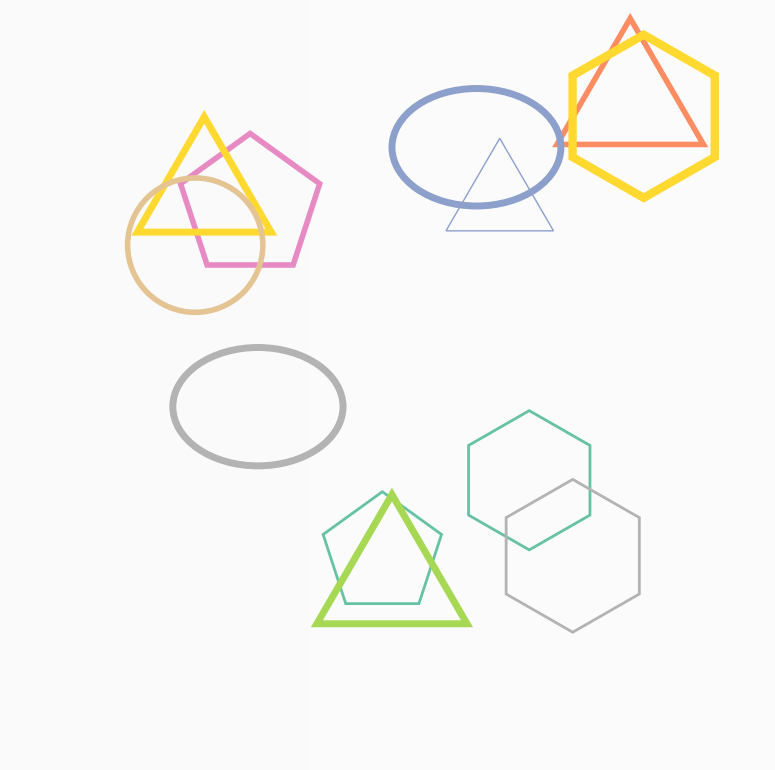[{"shape": "pentagon", "thickness": 1, "radius": 0.4, "center": [0.493, 0.281]}, {"shape": "hexagon", "thickness": 1, "radius": 0.45, "center": [0.683, 0.376]}, {"shape": "triangle", "thickness": 2, "radius": 0.55, "center": [0.813, 0.867]}, {"shape": "oval", "thickness": 2.5, "radius": 0.54, "center": [0.615, 0.809]}, {"shape": "triangle", "thickness": 0.5, "radius": 0.4, "center": [0.645, 0.74]}, {"shape": "pentagon", "thickness": 2, "radius": 0.47, "center": [0.323, 0.732]}, {"shape": "triangle", "thickness": 2.5, "radius": 0.56, "center": [0.506, 0.246]}, {"shape": "triangle", "thickness": 2.5, "radius": 0.5, "center": [0.264, 0.748]}, {"shape": "hexagon", "thickness": 3, "radius": 0.53, "center": [0.831, 0.849]}, {"shape": "circle", "thickness": 2, "radius": 0.44, "center": [0.252, 0.682]}, {"shape": "hexagon", "thickness": 1, "radius": 0.5, "center": [0.739, 0.278]}, {"shape": "oval", "thickness": 2.5, "radius": 0.55, "center": [0.333, 0.472]}]